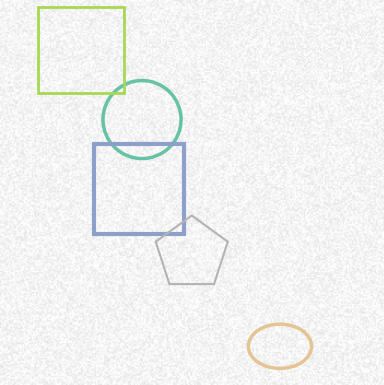[{"shape": "circle", "thickness": 2.5, "radius": 0.51, "center": [0.369, 0.689]}, {"shape": "square", "thickness": 3, "radius": 0.58, "center": [0.361, 0.51]}, {"shape": "square", "thickness": 2, "radius": 0.56, "center": [0.21, 0.87]}, {"shape": "oval", "thickness": 2.5, "radius": 0.41, "center": [0.727, 0.101]}, {"shape": "pentagon", "thickness": 1.5, "radius": 0.49, "center": [0.498, 0.342]}]